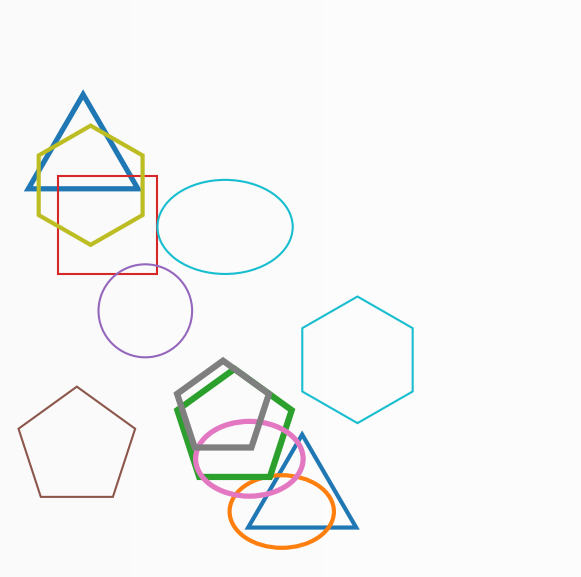[{"shape": "triangle", "thickness": 2.5, "radius": 0.54, "center": [0.143, 0.727]}, {"shape": "triangle", "thickness": 2, "radius": 0.54, "center": [0.52, 0.139]}, {"shape": "oval", "thickness": 2, "radius": 0.45, "center": [0.485, 0.113]}, {"shape": "pentagon", "thickness": 3, "radius": 0.52, "center": [0.403, 0.257]}, {"shape": "square", "thickness": 1, "radius": 0.43, "center": [0.185, 0.61]}, {"shape": "circle", "thickness": 1, "radius": 0.4, "center": [0.25, 0.461]}, {"shape": "pentagon", "thickness": 1, "radius": 0.53, "center": [0.132, 0.224]}, {"shape": "oval", "thickness": 2.5, "radius": 0.46, "center": [0.429, 0.205]}, {"shape": "pentagon", "thickness": 3, "radius": 0.42, "center": [0.384, 0.291]}, {"shape": "hexagon", "thickness": 2, "radius": 0.52, "center": [0.156, 0.678]}, {"shape": "hexagon", "thickness": 1, "radius": 0.55, "center": [0.615, 0.376]}, {"shape": "oval", "thickness": 1, "radius": 0.58, "center": [0.387, 0.606]}]